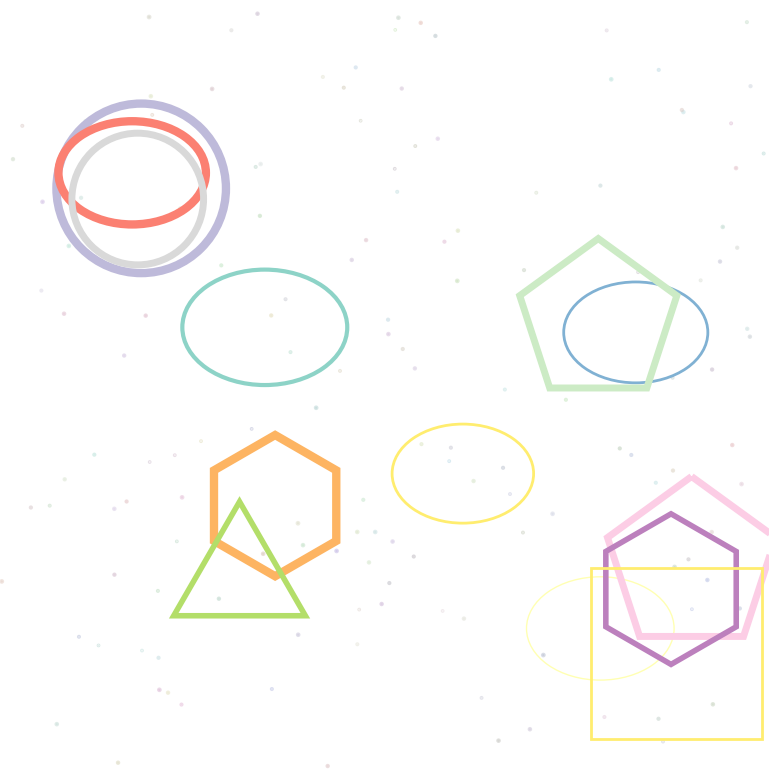[{"shape": "oval", "thickness": 1.5, "radius": 0.54, "center": [0.344, 0.575]}, {"shape": "oval", "thickness": 0.5, "radius": 0.48, "center": [0.78, 0.184]}, {"shape": "circle", "thickness": 3, "radius": 0.55, "center": [0.183, 0.755]}, {"shape": "oval", "thickness": 3, "radius": 0.48, "center": [0.172, 0.776]}, {"shape": "oval", "thickness": 1, "radius": 0.47, "center": [0.826, 0.568]}, {"shape": "hexagon", "thickness": 3, "radius": 0.46, "center": [0.357, 0.343]}, {"shape": "triangle", "thickness": 2, "radius": 0.49, "center": [0.311, 0.25]}, {"shape": "pentagon", "thickness": 2.5, "radius": 0.57, "center": [0.898, 0.266]}, {"shape": "circle", "thickness": 2.5, "radius": 0.43, "center": [0.179, 0.742]}, {"shape": "hexagon", "thickness": 2, "radius": 0.49, "center": [0.871, 0.235]}, {"shape": "pentagon", "thickness": 2.5, "radius": 0.54, "center": [0.777, 0.583]}, {"shape": "square", "thickness": 1, "radius": 0.55, "center": [0.878, 0.151]}, {"shape": "oval", "thickness": 1, "radius": 0.46, "center": [0.601, 0.385]}]